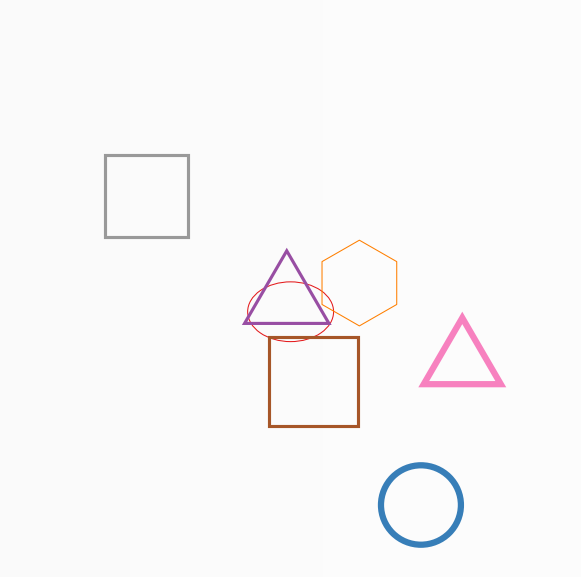[{"shape": "oval", "thickness": 0.5, "radius": 0.37, "center": [0.5, 0.459]}, {"shape": "circle", "thickness": 3, "radius": 0.34, "center": [0.724, 0.125]}, {"shape": "triangle", "thickness": 1.5, "radius": 0.42, "center": [0.493, 0.481]}, {"shape": "hexagon", "thickness": 0.5, "radius": 0.37, "center": [0.618, 0.509]}, {"shape": "square", "thickness": 1.5, "radius": 0.39, "center": [0.54, 0.339]}, {"shape": "triangle", "thickness": 3, "radius": 0.38, "center": [0.795, 0.372]}, {"shape": "square", "thickness": 1.5, "radius": 0.35, "center": [0.252, 0.66]}]